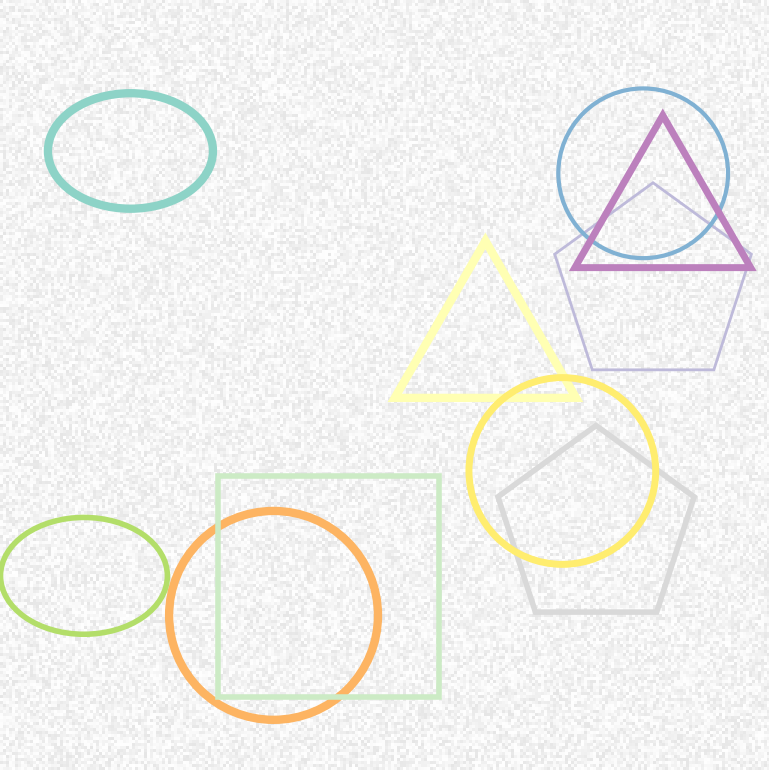[{"shape": "oval", "thickness": 3, "radius": 0.54, "center": [0.169, 0.804]}, {"shape": "triangle", "thickness": 3, "radius": 0.68, "center": [0.63, 0.551]}, {"shape": "pentagon", "thickness": 1, "radius": 0.67, "center": [0.848, 0.628]}, {"shape": "circle", "thickness": 1.5, "radius": 0.55, "center": [0.835, 0.775]}, {"shape": "circle", "thickness": 3, "radius": 0.68, "center": [0.355, 0.201]}, {"shape": "oval", "thickness": 2, "radius": 0.54, "center": [0.109, 0.252]}, {"shape": "pentagon", "thickness": 2, "radius": 0.67, "center": [0.774, 0.313]}, {"shape": "triangle", "thickness": 2.5, "radius": 0.66, "center": [0.861, 0.718]}, {"shape": "square", "thickness": 2, "radius": 0.72, "center": [0.427, 0.238]}, {"shape": "circle", "thickness": 2.5, "radius": 0.61, "center": [0.73, 0.388]}]